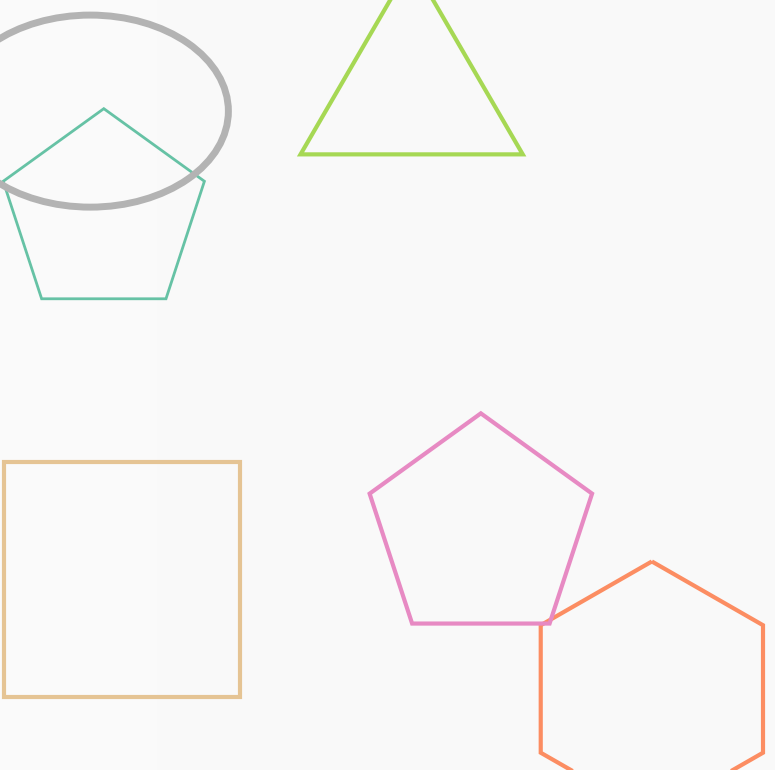[{"shape": "pentagon", "thickness": 1, "radius": 0.68, "center": [0.134, 0.722]}, {"shape": "hexagon", "thickness": 1.5, "radius": 0.83, "center": [0.841, 0.105]}, {"shape": "pentagon", "thickness": 1.5, "radius": 0.75, "center": [0.62, 0.312]}, {"shape": "triangle", "thickness": 1.5, "radius": 0.83, "center": [0.531, 0.882]}, {"shape": "square", "thickness": 1.5, "radius": 0.76, "center": [0.157, 0.248]}, {"shape": "oval", "thickness": 2.5, "radius": 0.89, "center": [0.117, 0.856]}]